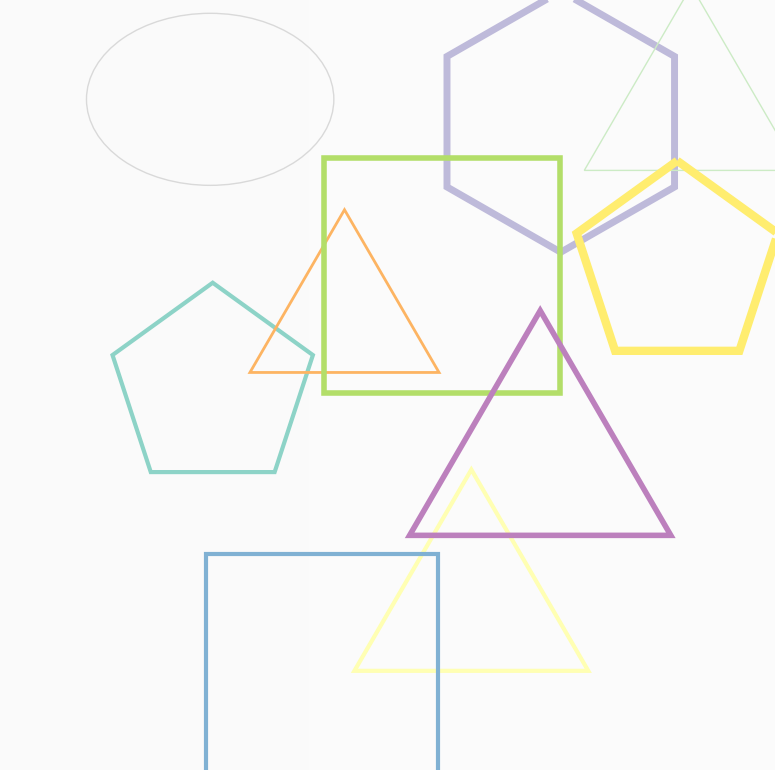[{"shape": "pentagon", "thickness": 1.5, "radius": 0.68, "center": [0.274, 0.497]}, {"shape": "triangle", "thickness": 1.5, "radius": 0.87, "center": [0.608, 0.216]}, {"shape": "hexagon", "thickness": 2.5, "radius": 0.85, "center": [0.724, 0.842]}, {"shape": "square", "thickness": 1.5, "radius": 0.75, "center": [0.415, 0.131]}, {"shape": "triangle", "thickness": 1, "radius": 0.7, "center": [0.445, 0.587]}, {"shape": "square", "thickness": 2, "radius": 0.76, "center": [0.57, 0.642]}, {"shape": "oval", "thickness": 0.5, "radius": 0.8, "center": [0.271, 0.871]}, {"shape": "triangle", "thickness": 2, "radius": 0.97, "center": [0.697, 0.402]}, {"shape": "triangle", "thickness": 0.5, "radius": 0.8, "center": [0.892, 0.858]}, {"shape": "pentagon", "thickness": 3, "radius": 0.68, "center": [0.874, 0.655]}]